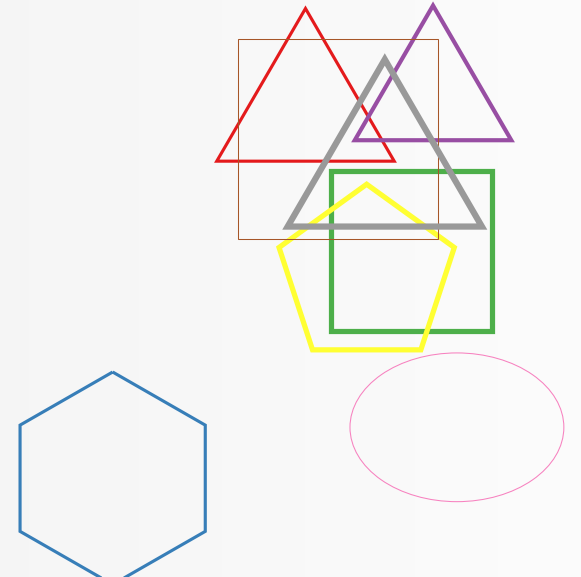[{"shape": "triangle", "thickness": 1.5, "radius": 0.88, "center": [0.526, 0.808]}, {"shape": "hexagon", "thickness": 1.5, "radius": 0.92, "center": [0.194, 0.171]}, {"shape": "square", "thickness": 2.5, "radius": 0.69, "center": [0.708, 0.565]}, {"shape": "triangle", "thickness": 2, "radius": 0.78, "center": [0.745, 0.834]}, {"shape": "pentagon", "thickness": 2.5, "radius": 0.79, "center": [0.631, 0.522]}, {"shape": "square", "thickness": 0.5, "radius": 0.86, "center": [0.581, 0.759]}, {"shape": "oval", "thickness": 0.5, "radius": 0.92, "center": [0.786, 0.259]}, {"shape": "triangle", "thickness": 3, "radius": 0.96, "center": [0.662, 0.703]}]